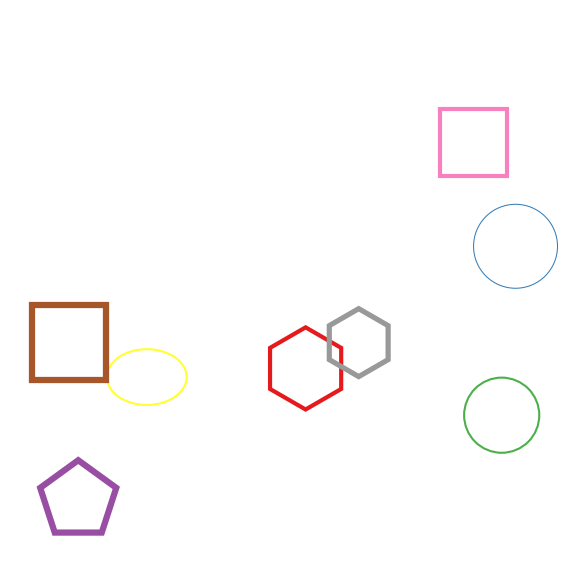[{"shape": "hexagon", "thickness": 2, "radius": 0.36, "center": [0.529, 0.361]}, {"shape": "circle", "thickness": 0.5, "radius": 0.36, "center": [0.893, 0.573]}, {"shape": "circle", "thickness": 1, "radius": 0.33, "center": [0.869, 0.28]}, {"shape": "pentagon", "thickness": 3, "radius": 0.35, "center": [0.135, 0.133]}, {"shape": "oval", "thickness": 1, "radius": 0.35, "center": [0.254, 0.346]}, {"shape": "square", "thickness": 3, "radius": 0.32, "center": [0.119, 0.405]}, {"shape": "square", "thickness": 2, "radius": 0.29, "center": [0.82, 0.753]}, {"shape": "hexagon", "thickness": 2.5, "radius": 0.29, "center": [0.621, 0.406]}]